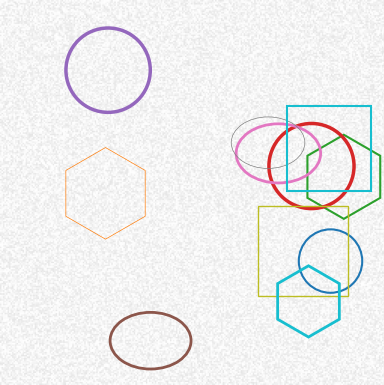[{"shape": "circle", "thickness": 1.5, "radius": 0.41, "center": [0.859, 0.322]}, {"shape": "hexagon", "thickness": 0.5, "radius": 0.59, "center": [0.274, 0.498]}, {"shape": "hexagon", "thickness": 1.5, "radius": 0.55, "center": [0.893, 0.541]}, {"shape": "circle", "thickness": 2.5, "radius": 0.55, "center": [0.809, 0.569]}, {"shape": "circle", "thickness": 2.5, "radius": 0.55, "center": [0.281, 0.818]}, {"shape": "oval", "thickness": 2, "radius": 0.53, "center": [0.391, 0.115]}, {"shape": "oval", "thickness": 2, "radius": 0.55, "center": [0.723, 0.602]}, {"shape": "oval", "thickness": 0.5, "radius": 0.48, "center": [0.696, 0.629]}, {"shape": "square", "thickness": 1, "radius": 0.59, "center": [0.786, 0.348]}, {"shape": "square", "thickness": 1.5, "radius": 0.55, "center": [0.855, 0.613]}, {"shape": "hexagon", "thickness": 2, "radius": 0.46, "center": [0.801, 0.217]}]